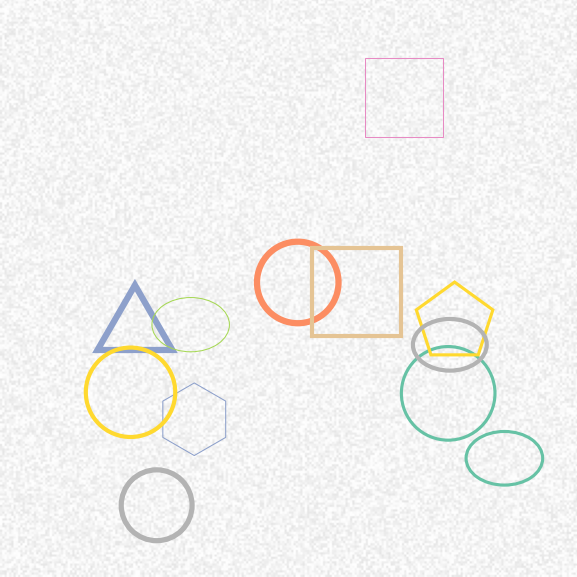[{"shape": "circle", "thickness": 1.5, "radius": 0.41, "center": [0.776, 0.318]}, {"shape": "oval", "thickness": 1.5, "radius": 0.33, "center": [0.873, 0.206]}, {"shape": "circle", "thickness": 3, "radius": 0.35, "center": [0.516, 0.51]}, {"shape": "hexagon", "thickness": 0.5, "radius": 0.31, "center": [0.336, 0.273]}, {"shape": "triangle", "thickness": 3, "radius": 0.37, "center": [0.234, 0.431]}, {"shape": "square", "thickness": 0.5, "radius": 0.34, "center": [0.7, 0.831]}, {"shape": "oval", "thickness": 0.5, "radius": 0.34, "center": [0.33, 0.437]}, {"shape": "circle", "thickness": 2, "radius": 0.39, "center": [0.226, 0.32]}, {"shape": "pentagon", "thickness": 1.5, "radius": 0.35, "center": [0.787, 0.441]}, {"shape": "square", "thickness": 2, "radius": 0.38, "center": [0.617, 0.493]}, {"shape": "circle", "thickness": 2.5, "radius": 0.31, "center": [0.271, 0.124]}, {"shape": "oval", "thickness": 2, "radius": 0.32, "center": [0.779, 0.402]}]